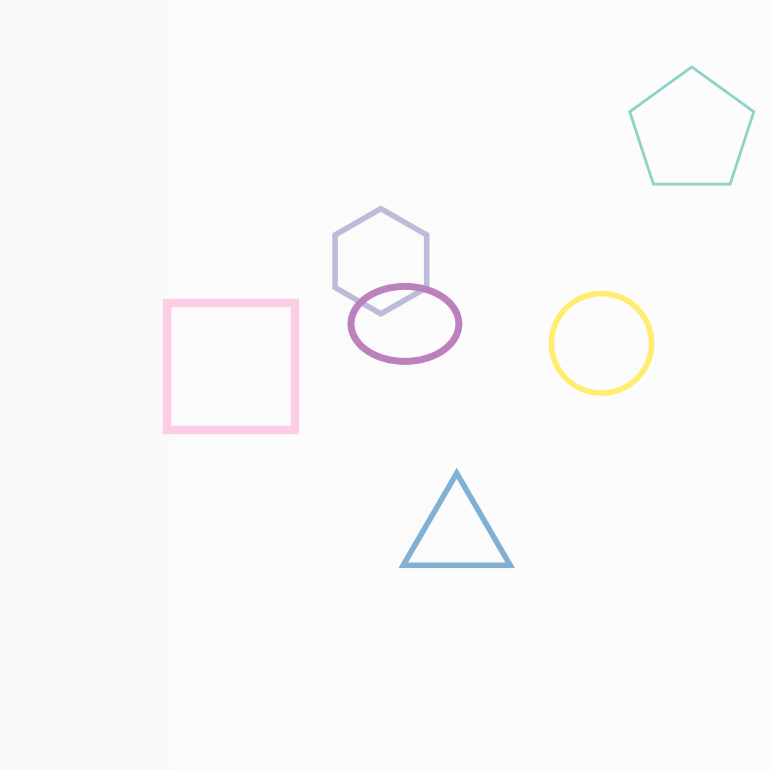[{"shape": "pentagon", "thickness": 1, "radius": 0.42, "center": [0.893, 0.829]}, {"shape": "hexagon", "thickness": 2, "radius": 0.34, "center": [0.491, 0.661]}, {"shape": "triangle", "thickness": 2, "radius": 0.4, "center": [0.589, 0.306]}, {"shape": "square", "thickness": 3, "radius": 0.41, "center": [0.298, 0.524]}, {"shape": "oval", "thickness": 2.5, "radius": 0.35, "center": [0.522, 0.579]}, {"shape": "circle", "thickness": 2, "radius": 0.32, "center": [0.776, 0.554]}]